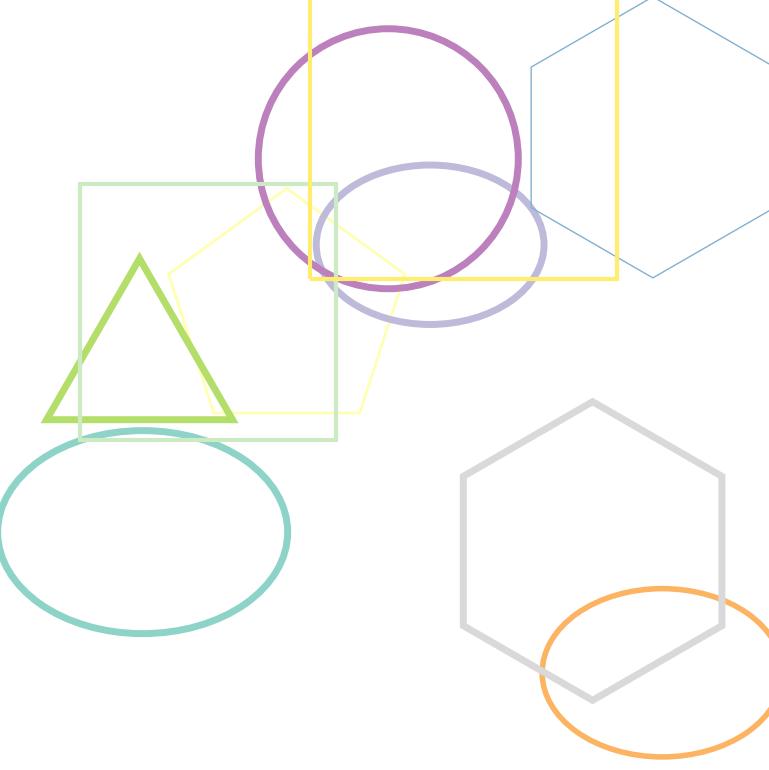[{"shape": "oval", "thickness": 2.5, "radius": 0.94, "center": [0.185, 0.309]}, {"shape": "pentagon", "thickness": 1, "radius": 0.81, "center": [0.372, 0.594]}, {"shape": "oval", "thickness": 2.5, "radius": 0.74, "center": [0.559, 0.682]}, {"shape": "hexagon", "thickness": 0.5, "radius": 0.91, "center": [0.848, 0.822]}, {"shape": "oval", "thickness": 2, "radius": 0.78, "center": [0.86, 0.126]}, {"shape": "triangle", "thickness": 2.5, "radius": 0.7, "center": [0.181, 0.525]}, {"shape": "hexagon", "thickness": 2.5, "radius": 0.97, "center": [0.77, 0.284]}, {"shape": "circle", "thickness": 2.5, "radius": 0.84, "center": [0.504, 0.794]}, {"shape": "square", "thickness": 1.5, "radius": 0.83, "center": [0.271, 0.595]}, {"shape": "square", "thickness": 1.5, "radius": 1.0, "center": [0.603, 0.838]}]